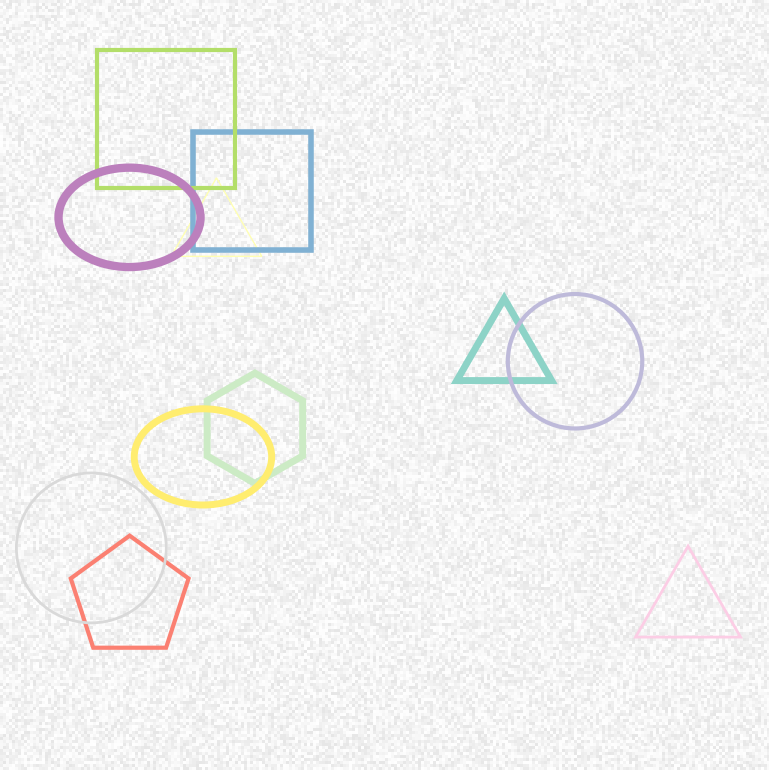[{"shape": "triangle", "thickness": 2.5, "radius": 0.36, "center": [0.655, 0.541]}, {"shape": "triangle", "thickness": 0.5, "radius": 0.34, "center": [0.281, 0.701]}, {"shape": "circle", "thickness": 1.5, "radius": 0.44, "center": [0.747, 0.531]}, {"shape": "pentagon", "thickness": 1.5, "radius": 0.4, "center": [0.168, 0.224]}, {"shape": "square", "thickness": 2, "radius": 0.38, "center": [0.328, 0.752]}, {"shape": "square", "thickness": 1.5, "radius": 0.45, "center": [0.215, 0.845]}, {"shape": "triangle", "thickness": 1, "radius": 0.39, "center": [0.894, 0.212]}, {"shape": "circle", "thickness": 1, "radius": 0.49, "center": [0.119, 0.288]}, {"shape": "oval", "thickness": 3, "radius": 0.46, "center": [0.168, 0.718]}, {"shape": "hexagon", "thickness": 2.5, "radius": 0.36, "center": [0.331, 0.444]}, {"shape": "oval", "thickness": 2.5, "radius": 0.45, "center": [0.264, 0.407]}]